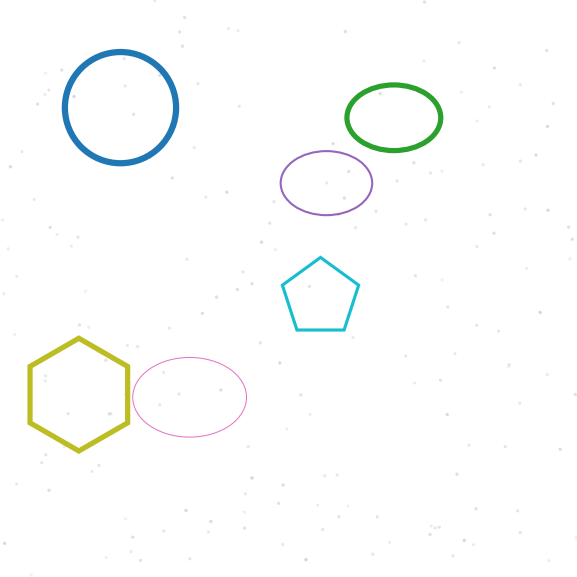[{"shape": "circle", "thickness": 3, "radius": 0.48, "center": [0.209, 0.813]}, {"shape": "oval", "thickness": 2.5, "radius": 0.41, "center": [0.682, 0.795]}, {"shape": "oval", "thickness": 1, "radius": 0.4, "center": [0.565, 0.682]}, {"shape": "oval", "thickness": 0.5, "radius": 0.49, "center": [0.328, 0.311]}, {"shape": "hexagon", "thickness": 2.5, "radius": 0.49, "center": [0.137, 0.316]}, {"shape": "pentagon", "thickness": 1.5, "radius": 0.35, "center": [0.555, 0.484]}]